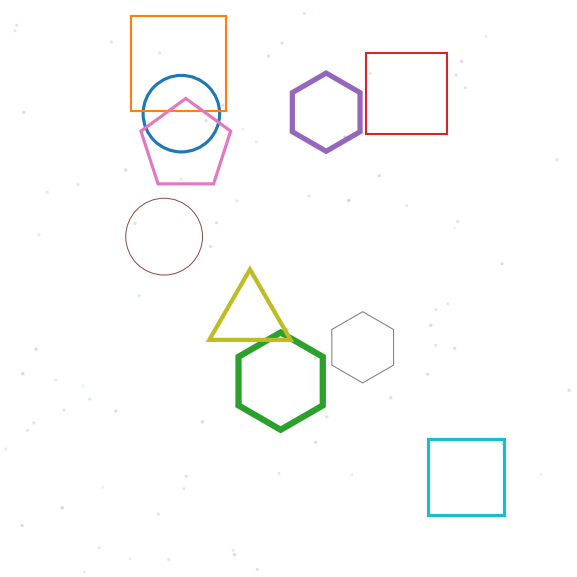[{"shape": "circle", "thickness": 1.5, "radius": 0.33, "center": [0.314, 0.802]}, {"shape": "square", "thickness": 1, "radius": 0.41, "center": [0.309, 0.889]}, {"shape": "hexagon", "thickness": 3, "radius": 0.42, "center": [0.486, 0.339]}, {"shape": "square", "thickness": 1, "radius": 0.35, "center": [0.704, 0.837]}, {"shape": "hexagon", "thickness": 2.5, "radius": 0.34, "center": [0.565, 0.805]}, {"shape": "circle", "thickness": 0.5, "radius": 0.33, "center": [0.284, 0.589]}, {"shape": "pentagon", "thickness": 1.5, "radius": 0.41, "center": [0.322, 0.747]}, {"shape": "hexagon", "thickness": 0.5, "radius": 0.31, "center": [0.628, 0.398]}, {"shape": "triangle", "thickness": 2, "radius": 0.41, "center": [0.433, 0.451]}, {"shape": "square", "thickness": 1.5, "radius": 0.33, "center": [0.807, 0.173]}]